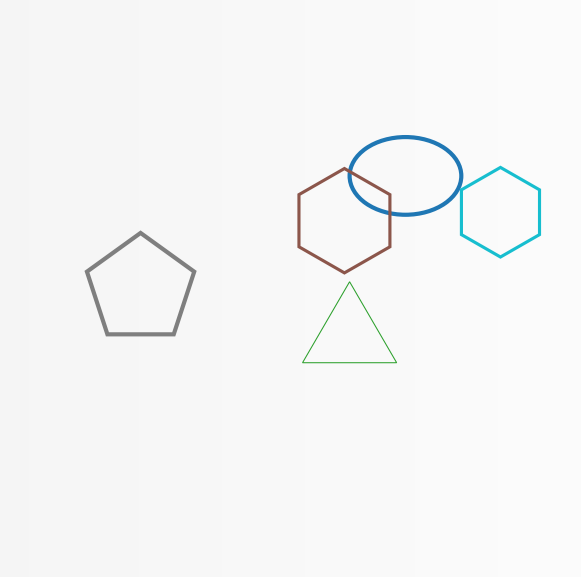[{"shape": "oval", "thickness": 2, "radius": 0.48, "center": [0.698, 0.695]}, {"shape": "triangle", "thickness": 0.5, "radius": 0.47, "center": [0.601, 0.418]}, {"shape": "hexagon", "thickness": 1.5, "radius": 0.45, "center": [0.593, 0.617]}, {"shape": "pentagon", "thickness": 2, "radius": 0.49, "center": [0.242, 0.499]}, {"shape": "hexagon", "thickness": 1.5, "radius": 0.39, "center": [0.861, 0.632]}]